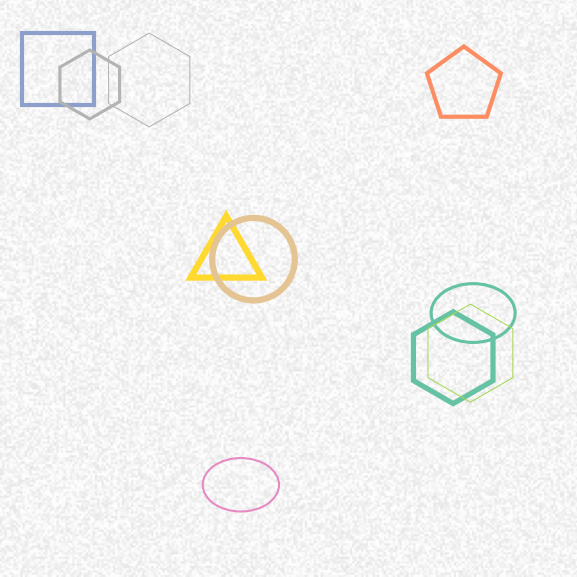[{"shape": "hexagon", "thickness": 2.5, "radius": 0.4, "center": [0.785, 0.38]}, {"shape": "oval", "thickness": 1.5, "radius": 0.36, "center": [0.819, 0.457]}, {"shape": "pentagon", "thickness": 2, "radius": 0.34, "center": [0.803, 0.851]}, {"shape": "square", "thickness": 2, "radius": 0.31, "center": [0.101, 0.879]}, {"shape": "oval", "thickness": 1, "radius": 0.33, "center": [0.417, 0.16]}, {"shape": "hexagon", "thickness": 0.5, "radius": 0.42, "center": [0.815, 0.388]}, {"shape": "triangle", "thickness": 3, "radius": 0.36, "center": [0.392, 0.554]}, {"shape": "circle", "thickness": 3, "radius": 0.36, "center": [0.439, 0.55]}, {"shape": "hexagon", "thickness": 0.5, "radius": 0.41, "center": [0.258, 0.861]}, {"shape": "hexagon", "thickness": 1.5, "radius": 0.3, "center": [0.155, 0.853]}]